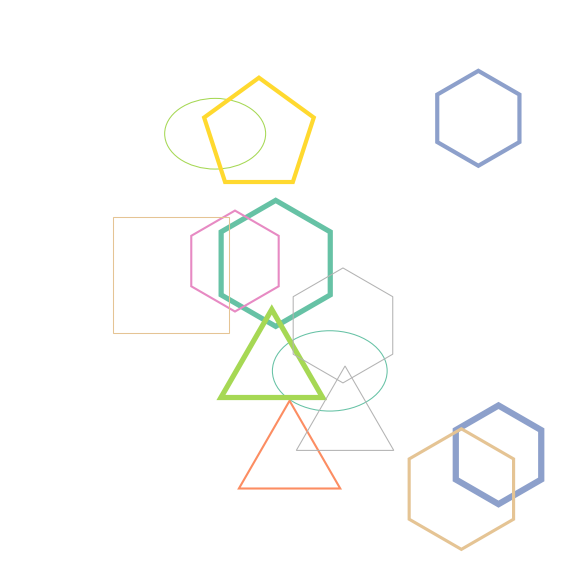[{"shape": "hexagon", "thickness": 2.5, "radius": 0.55, "center": [0.477, 0.543]}, {"shape": "oval", "thickness": 0.5, "radius": 0.5, "center": [0.571, 0.357]}, {"shape": "triangle", "thickness": 1, "radius": 0.51, "center": [0.501, 0.204]}, {"shape": "hexagon", "thickness": 3, "radius": 0.43, "center": [0.863, 0.212]}, {"shape": "hexagon", "thickness": 2, "radius": 0.41, "center": [0.828, 0.794]}, {"shape": "hexagon", "thickness": 1, "radius": 0.44, "center": [0.407, 0.547]}, {"shape": "oval", "thickness": 0.5, "radius": 0.44, "center": [0.373, 0.768]}, {"shape": "triangle", "thickness": 2.5, "radius": 0.51, "center": [0.471, 0.362]}, {"shape": "pentagon", "thickness": 2, "radius": 0.5, "center": [0.448, 0.765]}, {"shape": "hexagon", "thickness": 1.5, "radius": 0.52, "center": [0.799, 0.152]}, {"shape": "square", "thickness": 0.5, "radius": 0.5, "center": [0.296, 0.523]}, {"shape": "triangle", "thickness": 0.5, "radius": 0.49, "center": [0.597, 0.268]}, {"shape": "hexagon", "thickness": 0.5, "radius": 0.5, "center": [0.594, 0.436]}]